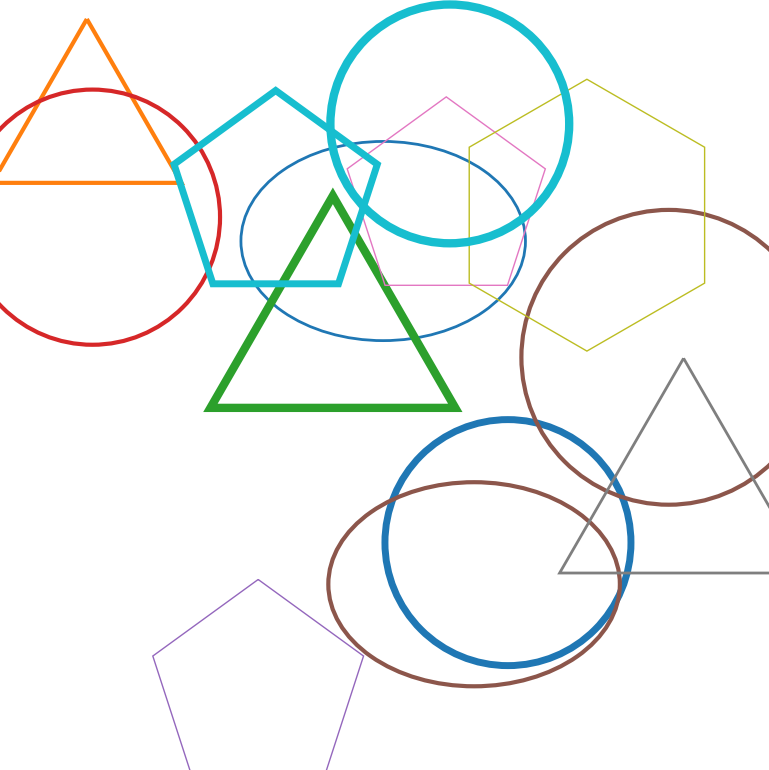[{"shape": "oval", "thickness": 1, "radius": 0.92, "center": [0.498, 0.687]}, {"shape": "circle", "thickness": 2.5, "radius": 0.8, "center": [0.66, 0.295]}, {"shape": "triangle", "thickness": 1.5, "radius": 0.71, "center": [0.113, 0.833]}, {"shape": "triangle", "thickness": 3, "radius": 0.92, "center": [0.432, 0.562]}, {"shape": "circle", "thickness": 1.5, "radius": 0.83, "center": [0.12, 0.718]}, {"shape": "pentagon", "thickness": 0.5, "radius": 0.72, "center": [0.335, 0.104]}, {"shape": "circle", "thickness": 1.5, "radius": 0.96, "center": [0.869, 0.536]}, {"shape": "oval", "thickness": 1.5, "radius": 0.95, "center": [0.616, 0.241]}, {"shape": "pentagon", "thickness": 0.5, "radius": 0.68, "center": [0.58, 0.739]}, {"shape": "triangle", "thickness": 1, "radius": 0.93, "center": [0.888, 0.349]}, {"shape": "hexagon", "thickness": 0.5, "radius": 0.88, "center": [0.762, 0.721]}, {"shape": "circle", "thickness": 3, "radius": 0.78, "center": [0.584, 0.839]}, {"shape": "pentagon", "thickness": 2.5, "radius": 0.69, "center": [0.358, 0.744]}]